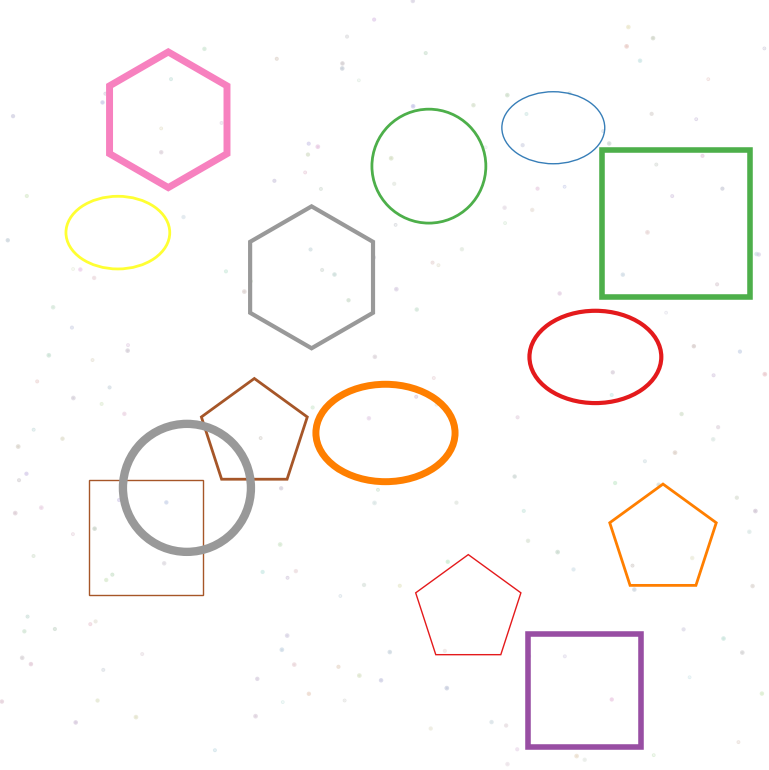[{"shape": "oval", "thickness": 1.5, "radius": 0.43, "center": [0.773, 0.536]}, {"shape": "pentagon", "thickness": 0.5, "radius": 0.36, "center": [0.608, 0.208]}, {"shape": "oval", "thickness": 0.5, "radius": 0.33, "center": [0.719, 0.834]}, {"shape": "square", "thickness": 2, "radius": 0.48, "center": [0.878, 0.71]}, {"shape": "circle", "thickness": 1, "radius": 0.37, "center": [0.557, 0.784]}, {"shape": "square", "thickness": 2, "radius": 0.37, "center": [0.759, 0.103]}, {"shape": "oval", "thickness": 2.5, "radius": 0.45, "center": [0.501, 0.438]}, {"shape": "pentagon", "thickness": 1, "radius": 0.36, "center": [0.861, 0.299]}, {"shape": "oval", "thickness": 1, "radius": 0.34, "center": [0.153, 0.698]}, {"shape": "pentagon", "thickness": 1, "radius": 0.36, "center": [0.33, 0.436]}, {"shape": "square", "thickness": 0.5, "radius": 0.37, "center": [0.189, 0.302]}, {"shape": "hexagon", "thickness": 2.5, "radius": 0.44, "center": [0.219, 0.844]}, {"shape": "circle", "thickness": 3, "radius": 0.42, "center": [0.243, 0.366]}, {"shape": "hexagon", "thickness": 1.5, "radius": 0.46, "center": [0.405, 0.64]}]